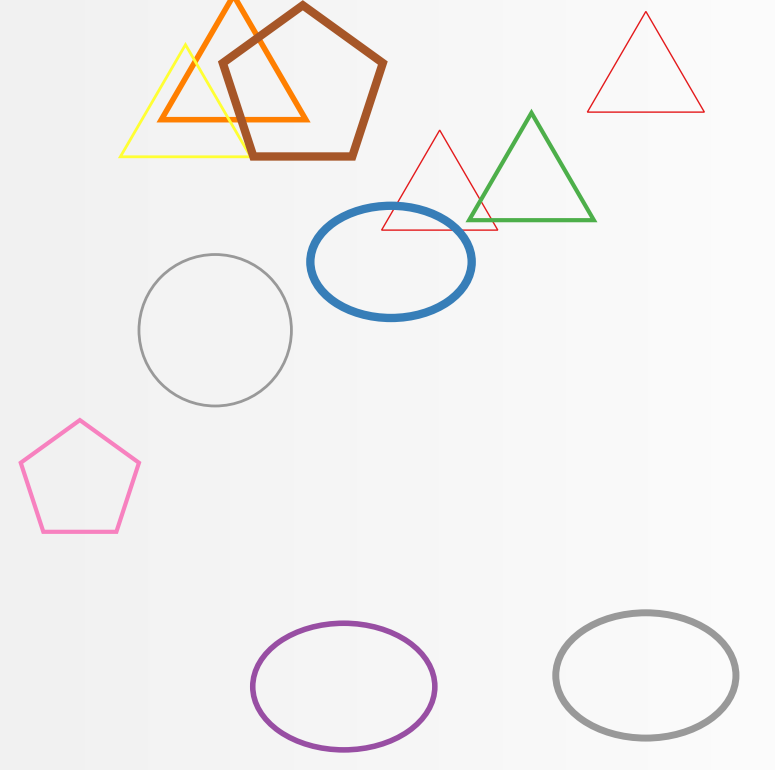[{"shape": "triangle", "thickness": 0.5, "radius": 0.44, "center": [0.833, 0.898]}, {"shape": "triangle", "thickness": 0.5, "radius": 0.43, "center": [0.567, 0.744]}, {"shape": "oval", "thickness": 3, "radius": 0.52, "center": [0.505, 0.66]}, {"shape": "triangle", "thickness": 1.5, "radius": 0.46, "center": [0.686, 0.761]}, {"shape": "oval", "thickness": 2, "radius": 0.59, "center": [0.444, 0.108]}, {"shape": "triangle", "thickness": 2, "radius": 0.54, "center": [0.301, 0.898]}, {"shape": "triangle", "thickness": 1, "radius": 0.49, "center": [0.239, 0.845]}, {"shape": "pentagon", "thickness": 3, "radius": 0.54, "center": [0.391, 0.885]}, {"shape": "pentagon", "thickness": 1.5, "radius": 0.4, "center": [0.103, 0.374]}, {"shape": "circle", "thickness": 1, "radius": 0.49, "center": [0.278, 0.571]}, {"shape": "oval", "thickness": 2.5, "radius": 0.58, "center": [0.833, 0.123]}]